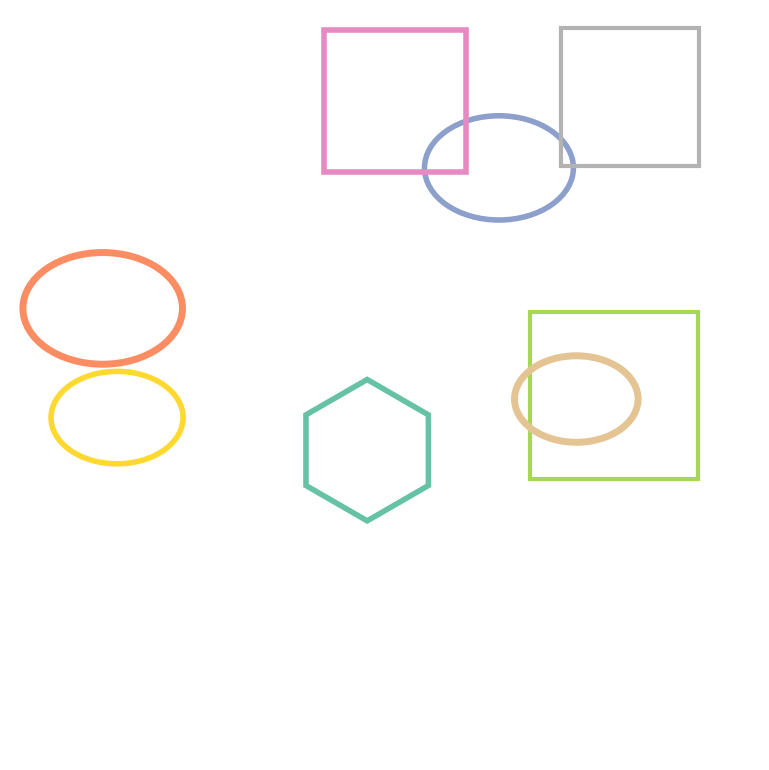[{"shape": "hexagon", "thickness": 2, "radius": 0.46, "center": [0.477, 0.415]}, {"shape": "oval", "thickness": 2.5, "radius": 0.52, "center": [0.133, 0.6]}, {"shape": "oval", "thickness": 2, "radius": 0.48, "center": [0.648, 0.782]}, {"shape": "square", "thickness": 2, "radius": 0.46, "center": [0.513, 0.869]}, {"shape": "square", "thickness": 1.5, "radius": 0.54, "center": [0.798, 0.486]}, {"shape": "oval", "thickness": 2, "radius": 0.43, "center": [0.152, 0.458]}, {"shape": "oval", "thickness": 2.5, "radius": 0.4, "center": [0.748, 0.482]}, {"shape": "square", "thickness": 1.5, "radius": 0.45, "center": [0.818, 0.874]}]